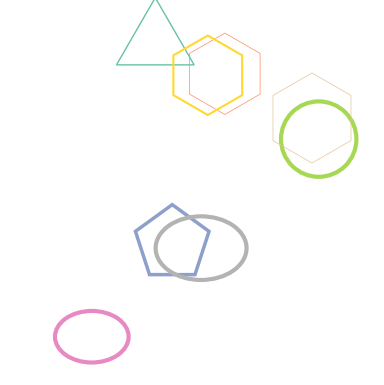[{"shape": "triangle", "thickness": 1, "radius": 0.58, "center": [0.403, 0.89]}, {"shape": "hexagon", "thickness": 0.5, "radius": 0.53, "center": [0.584, 0.808]}, {"shape": "pentagon", "thickness": 2.5, "radius": 0.5, "center": [0.447, 0.368]}, {"shape": "oval", "thickness": 3, "radius": 0.48, "center": [0.238, 0.125]}, {"shape": "circle", "thickness": 3, "radius": 0.49, "center": [0.828, 0.639]}, {"shape": "hexagon", "thickness": 1.5, "radius": 0.52, "center": [0.54, 0.805]}, {"shape": "hexagon", "thickness": 0.5, "radius": 0.58, "center": [0.81, 0.693]}, {"shape": "oval", "thickness": 3, "radius": 0.59, "center": [0.522, 0.355]}]